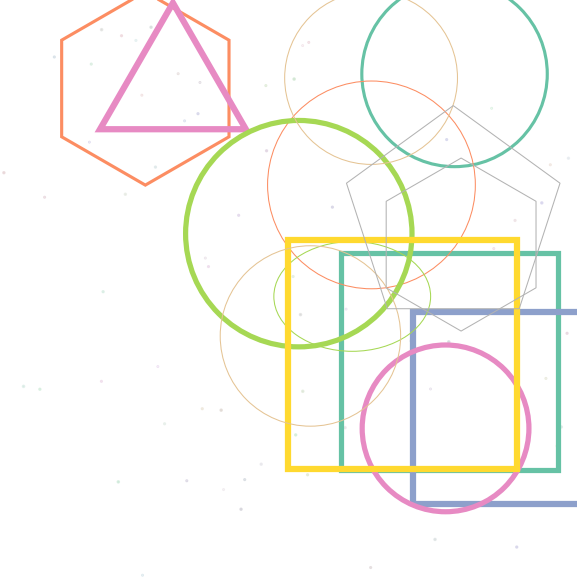[{"shape": "circle", "thickness": 1.5, "radius": 0.8, "center": [0.787, 0.871]}, {"shape": "square", "thickness": 2.5, "radius": 0.94, "center": [0.778, 0.373]}, {"shape": "circle", "thickness": 0.5, "radius": 0.9, "center": [0.643, 0.679]}, {"shape": "hexagon", "thickness": 1.5, "radius": 0.84, "center": [0.252, 0.846]}, {"shape": "square", "thickness": 3, "radius": 0.83, "center": [0.881, 0.292]}, {"shape": "triangle", "thickness": 3, "radius": 0.73, "center": [0.299, 0.848]}, {"shape": "circle", "thickness": 2.5, "radius": 0.72, "center": [0.772, 0.257]}, {"shape": "circle", "thickness": 2.5, "radius": 0.98, "center": [0.517, 0.595]}, {"shape": "oval", "thickness": 0.5, "radius": 0.68, "center": [0.61, 0.486]}, {"shape": "square", "thickness": 3, "radius": 0.99, "center": [0.697, 0.386]}, {"shape": "circle", "thickness": 0.5, "radius": 0.75, "center": [0.643, 0.864]}, {"shape": "circle", "thickness": 0.5, "radius": 0.78, "center": [0.538, 0.417]}, {"shape": "hexagon", "thickness": 0.5, "radius": 0.75, "center": [0.798, 0.576]}, {"shape": "pentagon", "thickness": 0.5, "radius": 0.97, "center": [0.785, 0.622]}]